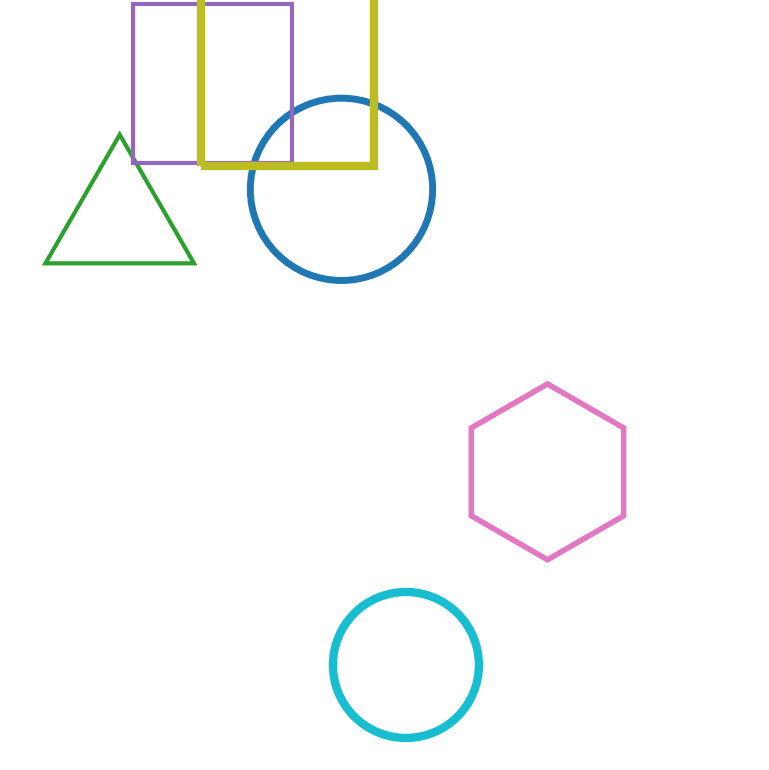[{"shape": "circle", "thickness": 2.5, "radius": 0.59, "center": [0.443, 0.754]}, {"shape": "triangle", "thickness": 1.5, "radius": 0.56, "center": [0.155, 0.714]}, {"shape": "square", "thickness": 1.5, "radius": 0.52, "center": [0.276, 0.891]}, {"shape": "hexagon", "thickness": 2, "radius": 0.57, "center": [0.711, 0.387]}, {"shape": "square", "thickness": 3, "radius": 0.56, "center": [0.374, 0.896]}, {"shape": "circle", "thickness": 3, "radius": 0.47, "center": [0.527, 0.136]}]